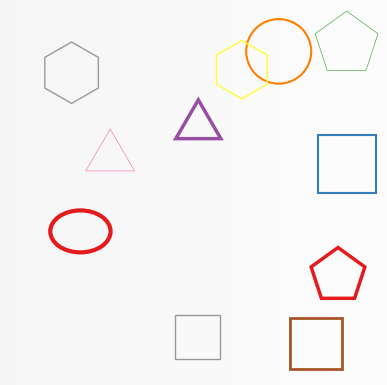[{"shape": "oval", "thickness": 3, "radius": 0.39, "center": [0.208, 0.399]}, {"shape": "pentagon", "thickness": 2.5, "radius": 0.36, "center": [0.872, 0.284]}, {"shape": "square", "thickness": 1.5, "radius": 0.38, "center": [0.895, 0.574]}, {"shape": "pentagon", "thickness": 0.5, "radius": 0.43, "center": [0.894, 0.886]}, {"shape": "triangle", "thickness": 2.5, "radius": 0.34, "center": [0.512, 0.673]}, {"shape": "circle", "thickness": 1.5, "radius": 0.42, "center": [0.719, 0.867]}, {"shape": "hexagon", "thickness": 1, "radius": 0.38, "center": [0.624, 0.819]}, {"shape": "square", "thickness": 2, "radius": 0.33, "center": [0.816, 0.107]}, {"shape": "triangle", "thickness": 0.5, "radius": 0.36, "center": [0.284, 0.592]}, {"shape": "hexagon", "thickness": 1, "radius": 0.4, "center": [0.185, 0.811]}, {"shape": "square", "thickness": 1, "radius": 0.29, "center": [0.51, 0.124]}]